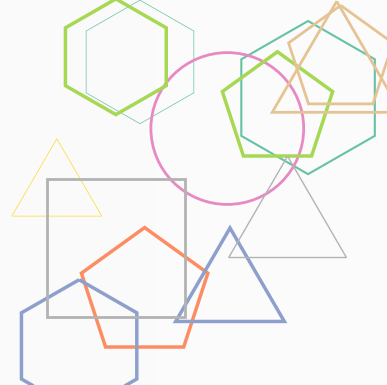[{"shape": "hexagon", "thickness": 0.5, "radius": 0.8, "center": [0.361, 0.839]}, {"shape": "hexagon", "thickness": 1.5, "radius": 0.99, "center": [0.795, 0.747]}, {"shape": "pentagon", "thickness": 2.5, "radius": 0.86, "center": [0.373, 0.237]}, {"shape": "triangle", "thickness": 2.5, "radius": 0.81, "center": [0.594, 0.246]}, {"shape": "hexagon", "thickness": 2.5, "radius": 0.86, "center": [0.204, 0.102]}, {"shape": "circle", "thickness": 2, "radius": 0.99, "center": [0.587, 0.666]}, {"shape": "hexagon", "thickness": 2.5, "radius": 0.75, "center": [0.299, 0.853]}, {"shape": "pentagon", "thickness": 2.5, "radius": 0.75, "center": [0.716, 0.716]}, {"shape": "triangle", "thickness": 0.5, "radius": 0.67, "center": [0.147, 0.506]}, {"shape": "triangle", "thickness": 2, "radius": 0.96, "center": [0.869, 0.804]}, {"shape": "pentagon", "thickness": 2, "radius": 0.71, "center": [0.879, 0.845]}, {"shape": "triangle", "thickness": 1, "radius": 0.88, "center": [0.742, 0.419]}, {"shape": "square", "thickness": 2, "radius": 0.89, "center": [0.299, 0.356]}]